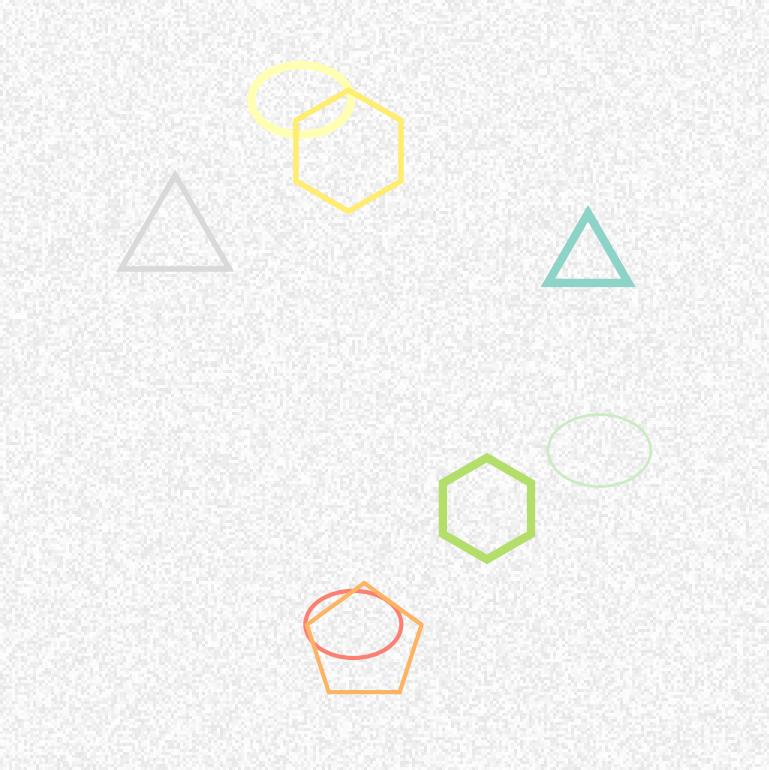[{"shape": "triangle", "thickness": 3, "radius": 0.3, "center": [0.764, 0.663]}, {"shape": "oval", "thickness": 3, "radius": 0.32, "center": [0.391, 0.87]}, {"shape": "oval", "thickness": 1.5, "radius": 0.31, "center": [0.459, 0.189]}, {"shape": "pentagon", "thickness": 1.5, "radius": 0.39, "center": [0.473, 0.164]}, {"shape": "hexagon", "thickness": 3, "radius": 0.33, "center": [0.632, 0.34]}, {"shape": "triangle", "thickness": 2, "radius": 0.41, "center": [0.227, 0.691]}, {"shape": "oval", "thickness": 1, "radius": 0.33, "center": [0.778, 0.415]}, {"shape": "hexagon", "thickness": 2, "radius": 0.39, "center": [0.453, 0.804]}]